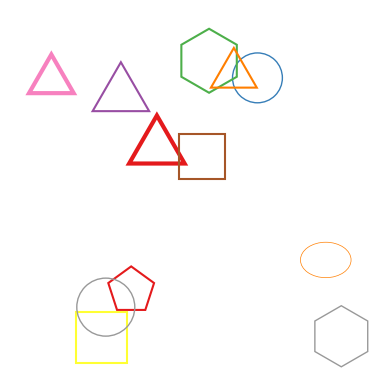[{"shape": "pentagon", "thickness": 1.5, "radius": 0.31, "center": [0.341, 0.246]}, {"shape": "triangle", "thickness": 3, "radius": 0.42, "center": [0.407, 0.617]}, {"shape": "circle", "thickness": 1, "radius": 0.32, "center": [0.669, 0.798]}, {"shape": "hexagon", "thickness": 1.5, "radius": 0.42, "center": [0.543, 0.842]}, {"shape": "triangle", "thickness": 1.5, "radius": 0.42, "center": [0.314, 0.754]}, {"shape": "triangle", "thickness": 1.5, "radius": 0.34, "center": [0.607, 0.807]}, {"shape": "oval", "thickness": 0.5, "radius": 0.33, "center": [0.846, 0.325]}, {"shape": "square", "thickness": 1.5, "radius": 0.33, "center": [0.263, 0.124]}, {"shape": "square", "thickness": 1.5, "radius": 0.3, "center": [0.524, 0.594]}, {"shape": "triangle", "thickness": 3, "radius": 0.33, "center": [0.133, 0.792]}, {"shape": "circle", "thickness": 1, "radius": 0.38, "center": [0.275, 0.202]}, {"shape": "hexagon", "thickness": 1, "radius": 0.4, "center": [0.886, 0.127]}]